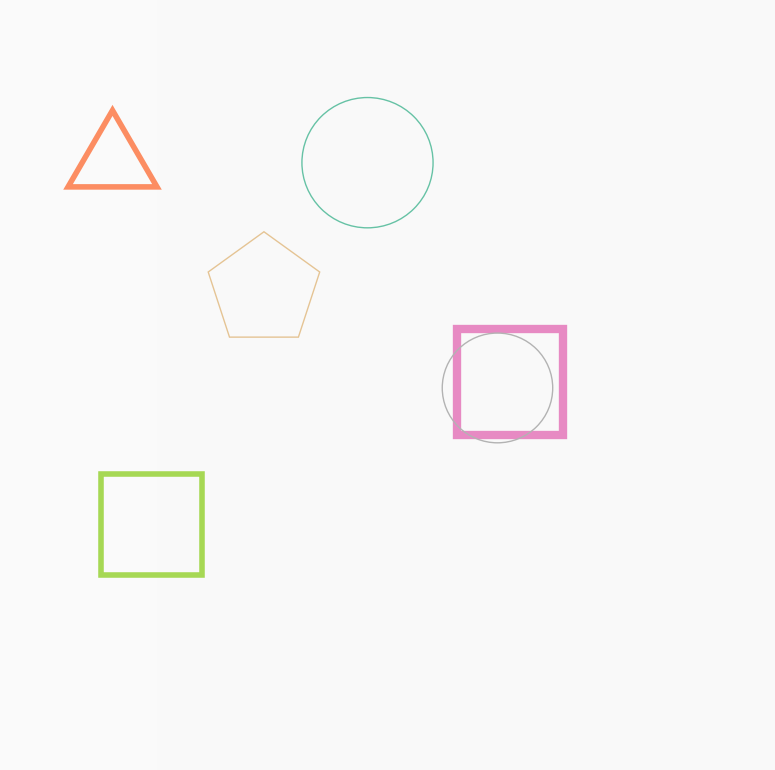[{"shape": "circle", "thickness": 0.5, "radius": 0.42, "center": [0.474, 0.789]}, {"shape": "triangle", "thickness": 2, "radius": 0.33, "center": [0.145, 0.79]}, {"shape": "square", "thickness": 3, "radius": 0.34, "center": [0.658, 0.504]}, {"shape": "square", "thickness": 2, "radius": 0.33, "center": [0.195, 0.319]}, {"shape": "pentagon", "thickness": 0.5, "radius": 0.38, "center": [0.341, 0.623]}, {"shape": "circle", "thickness": 0.5, "radius": 0.36, "center": [0.642, 0.496]}]